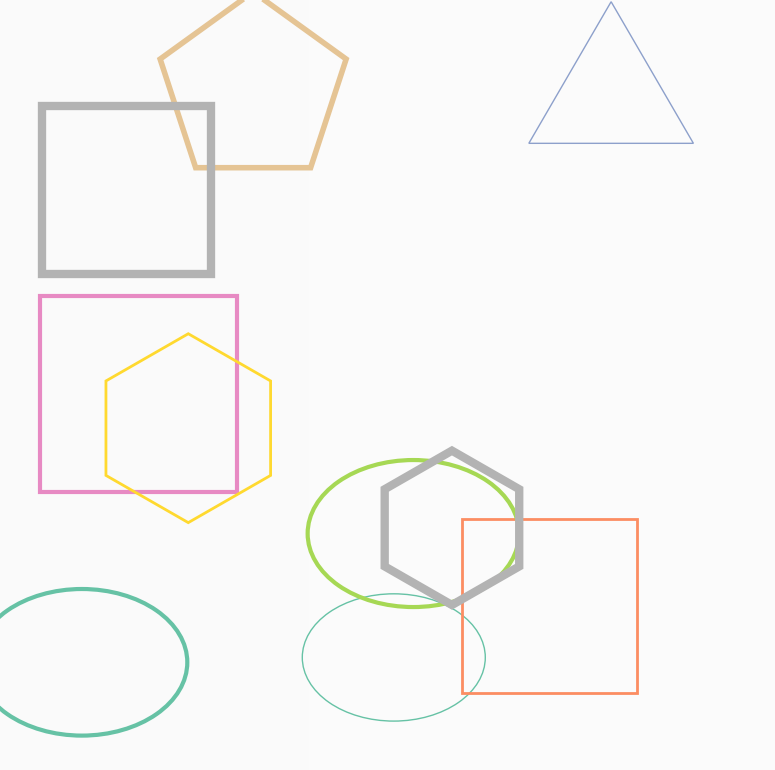[{"shape": "oval", "thickness": 0.5, "radius": 0.59, "center": [0.508, 0.146]}, {"shape": "oval", "thickness": 1.5, "radius": 0.68, "center": [0.106, 0.14]}, {"shape": "square", "thickness": 1, "radius": 0.56, "center": [0.709, 0.213]}, {"shape": "triangle", "thickness": 0.5, "radius": 0.61, "center": [0.789, 0.875]}, {"shape": "square", "thickness": 1.5, "radius": 0.63, "center": [0.178, 0.488]}, {"shape": "oval", "thickness": 1.5, "radius": 0.68, "center": [0.533, 0.307]}, {"shape": "hexagon", "thickness": 1, "radius": 0.61, "center": [0.243, 0.444]}, {"shape": "pentagon", "thickness": 2, "radius": 0.63, "center": [0.327, 0.884]}, {"shape": "hexagon", "thickness": 3, "radius": 0.5, "center": [0.583, 0.315]}, {"shape": "square", "thickness": 3, "radius": 0.55, "center": [0.163, 0.753]}]